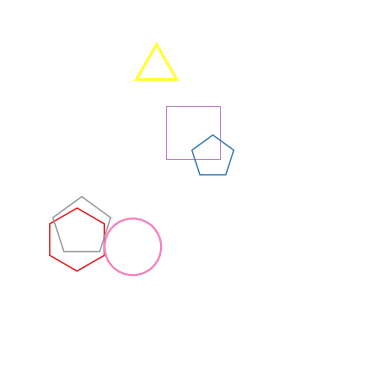[{"shape": "hexagon", "thickness": 1, "radius": 0.41, "center": [0.2, 0.378]}, {"shape": "pentagon", "thickness": 1, "radius": 0.29, "center": [0.553, 0.592]}, {"shape": "square", "thickness": 0.5, "radius": 0.35, "center": [0.502, 0.656]}, {"shape": "triangle", "thickness": 2, "radius": 0.3, "center": [0.407, 0.824]}, {"shape": "circle", "thickness": 1.5, "radius": 0.37, "center": [0.345, 0.359]}, {"shape": "pentagon", "thickness": 1, "radius": 0.39, "center": [0.212, 0.41]}]